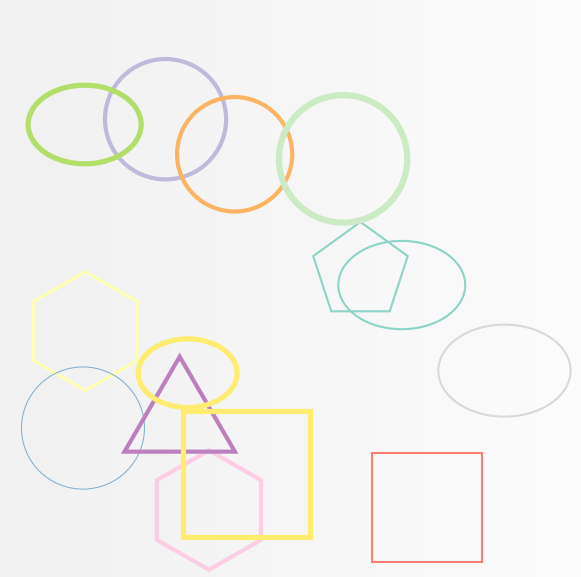[{"shape": "oval", "thickness": 1, "radius": 0.55, "center": [0.691, 0.506]}, {"shape": "pentagon", "thickness": 1, "radius": 0.43, "center": [0.62, 0.529]}, {"shape": "hexagon", "thickness": 1.5, "radius": 0.51, "center": [0.147, 0.426]}, {"shape": "circle", "thickness": 2, "radius": 0.52, "center": [0.285, 0.793]}, {"shape": "square", "thickness": 1, "radius": 0.47, "center": [0.735, 0.12]}, {"shape": "circle", "thickness": 0.5, "radius": 0.53, "center": [0.143, 0.258]}, {"shape": "circle", "thickness": 2, "radius": 0.5, "center": [0.404, 0.732]}, {"shape": "oval", "thickness": 2.5, "radius": 0.49, "center": [0.146, 0.784]}, {"shape": "hexagon", "thickness": 2, "radius": 0.52, "center": [0.359, 0.116]}, {"shape": "oval", "thickness": 1, "radius": 0.57, "center": [0.868, 0.357]}, {"shape": "triangle", "thickness": 2, "radius": 0.55, "center": [0.309, 0.272]}, {"shape": "circle", "thickness": 3, "radius": 0.55, "center": [0.59, 0.724]}, {"shape": "square", "thickness": 2.5, "radius": 0.55, "center": [0.424, 0.178]}, {"shape": "oval", "thickness": 2.5, "radius": 0.42, "center": [0.323, 0.353]}]